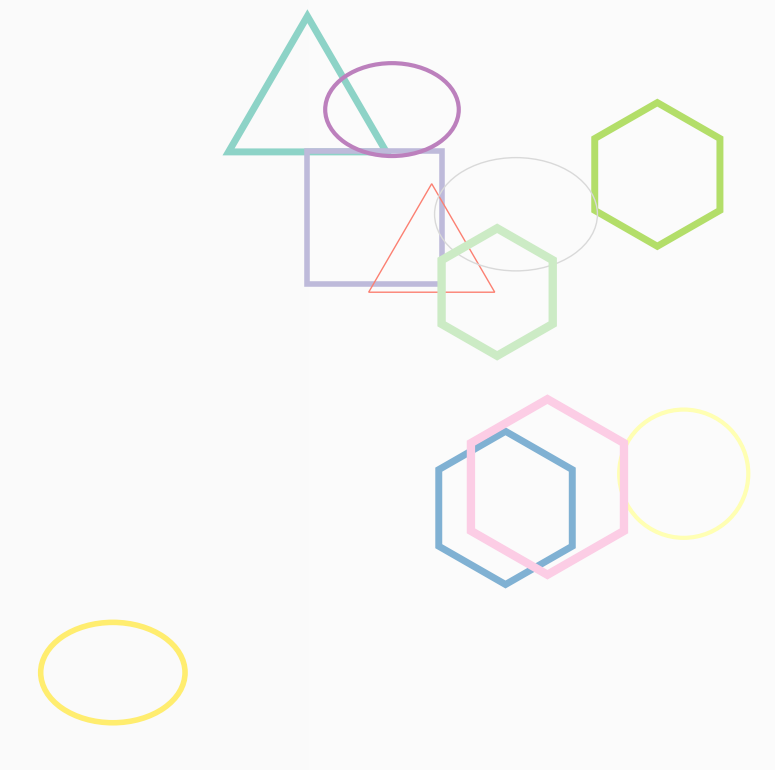[{"shape": "triangle", "thickness": 2.5, "radius": 0.59, "center": [0.397, 0.861]}, {"shape": "circle", "thickness": 1.5, "radius": 0.42, "center": [0.882, 0.385]}, {"shape": "square", "thickness": 2, "radius": 0.43, "center": [0.483, 0.718]}, {"shape": "triangle", "thickness": 0.5, "radius": 0.47, "center": [0.557, 0.667]}, {"shape": "hexagon", "thickness": 2.5, "radius": 0.5, "center": [0.652, 0.34]}, {"shape": "hexagon", "thickness": 2.5, "radius": 0.47, "center": [0.848, 0.773]}, {"shape": "hexagon", "thickness": 3, "radius": 0.57, "center": [0.706, 0.368]}, {"shape": "oval", "thickness": 0.5, "radius": 0.53, "center": [0.666, 0.722]}, {"shape": "oval", "thickness": 1.5, "radius": 0.43, "center": [0.506, 0.858]}, {"shape": "hexagon", "thickness": 3, "radius": 0.41, "center": [0.641, 0.621]}, {"shape": "oval", "thickness": 2, "radius": 0.47, "center": [0.146, 0.127]}]